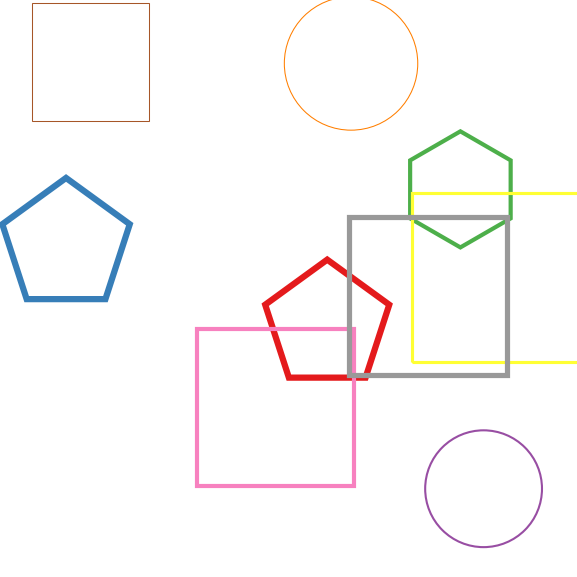[{"shape": "pentagon", "thickness": 3, "radius": 0.56, "center": [0.567, 0.437]}, {"shape": "pentagon", "thickness": 3, "radius": 0.58, "center": [0.114, 0.575]}, {"shape": "hexagon", "thickness": 2, "radius": 0.5, "center": [0.797, 0.671]}, {"shape": "circle", "thickness": 1, "radius": 0.51, "center": [0.837, 0.153]}, {"shape": "circle", "thickness": 0.5, "radius": 0.58, "center": [0.608, 0.889]}, {"shape": "square", "thickness": 1.5, "radius": 0.73, "center": [0.86, 0.518]}, {"shape": "square", "thickness": 0.5, "radius": 0.51, "center": [0.156, 0.892]}, {"shape": "square", "thickness": 2, "radius": 0.68, "center": [0.477, 0.293]}, {"shape": "square", "thickness": 2.5, "radius": 0.68, "center": [0.741, 0.486]}]